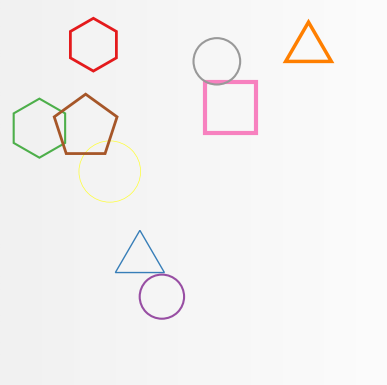[{"shape": "hexagon", "thickness": 2, "radius": 0.34, "center": [0.241, 0.884]}, {"shape": "triangle", "thickness": 1, "radius": 0.37, "center": [0.361, 0.329]}, {"shape": "hexagon", "thickness": 1.5, "radius": 0.38, "center": [0.102, 0.667]}, {"shape": "circle", "thickness": 1.5, "radius": 0.29, "center": [0.418, 0.229]}, {"shape": "triangle", "thickness": 2.5, "radius": 0.34, "center": [0.796, 0.875]}, {"shape": "circle", "thickness": 0.5, "radius": 0.4, "center": [0.283, 0.554]}, {"shape": "pentagon", "thickness": 2, "radius": 0.43, "center": [0.221, 0.67]}, {"shape": "square", "thickness": 3, "radius": 0.33, "center": [0.595, 0.721]}, {"shape": "circle", "thickness": 1.5, "radius": 0.3, "center": [0.56, 0.841]}]